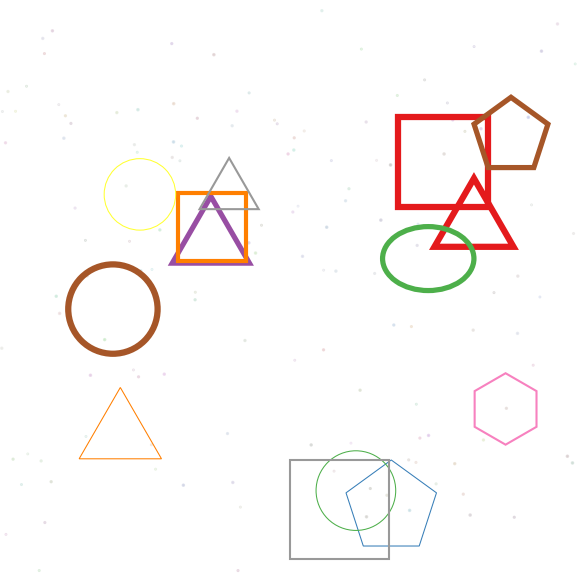[{"shape": "triangle", "thickness": 3, "radius": 0.4, "center": [0.821, 0.611]}, {"shape": "square", "thickness": 3, "radius": 0.39, "center": [0.767, 0.719]}, {"shape": "pentagon", "thickness": 0.5, "radius": 0.41, "center": [0.677, 0.12]}, {"shape": "circle", "thickness": 0.5, "radius": 0.34, "center": [0.616, 0.15]}, {"shape": "oval", "thickness": 2.5, "radius": 0.4, "center": [0.742, 0.551]}, {"shape": "triangle", "thickness": 2.5, "radius": 0.39, "center": [0.365, 0.582]}, {"shape": "square", "thickness": 2, "radius": 0.3, "center": [0.367, 0.606]}, {"shape": "triangle", "thickness": 0.5, "radius": 0.41, "center": [0.208, 0.246]}, {"shape": "circle", "thickness": 0.5, "radius": 0.31, "center": [0.242, 0.663]}, {"shape": "pentagon", "thickness": 2.5, "radius": 0.34, "center": [0.885, 0.763]}, {"shape": "circle", "thickness": 3, "radius": 0.39, "center": [0.196, 0.464]}, {"shape": "hexagon", "thickness": 1, "radius": 0.31, "center": [0.875, 0.291]}, {"shape": "triangle", "thickness": 1, "radius": 0.3, "center": [0.397, 0.667]}, {"shape": "square", "thickness": 1, "radius": 0.43, "center": [0.587, 0.117]}]